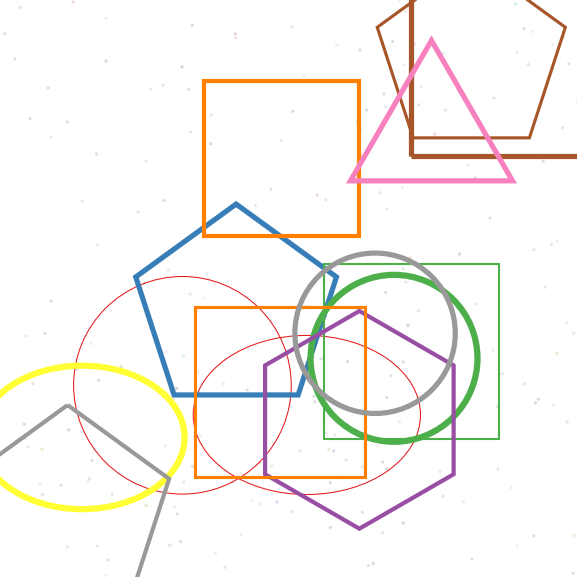[{"shape": "circle", "thickness": 0.5, "radius": 0.94, "center": [0.316, 0.332]}, {"shape": "oval", "thickness": 0.5, "radius": 0.98, "center": [0.531, 0.281]}, {"shape": "pentagon", "thickness": 2.5, "radius": 0.91, "center": [0.409, 0.463]}, {"shape": "circle", "thickness": 3, "radius": 0.72, "center": [0.682, 0.379]}, {"shape": "square", "thickness": 1, "radius": 0.76, "center": [0.712, 0.391]}, {"shape": "hexagon", "thickness": 2, "radius": 0.94, "center": [0.622, 0.272]}, {"shape": "square", "thickness": 1.5, "radius": 0.74, "center": [0.485, 0.32]}, {"shape": "square", "thickness": 2, "radius": 0.67, "center": [0.487, 0.724]}, {"shape": "oval", "thickness": 3, "radius": 0.89, "center": [0.142, 0.242]}, {"shape": "pentagon", "thickness": 1.5, "radius": 0.86, "center": [0.816, 0.899]}, {"shape": "square", "thickness": 2.5, "radius": 0.76, "center": [0.863, 0.881]}, {"shape": "triangle", "thickness": 2.5, "radius": 0.81, "center": [0.747, 0.767]}, {"shape": "circle", "thickness": 2.5, "radius": 0.69, "center": [0.649, 0.422]}, {"shape": "pentagon", "thickness": 2, "radius": 0.92, "center": [0.117, 0.113]}]